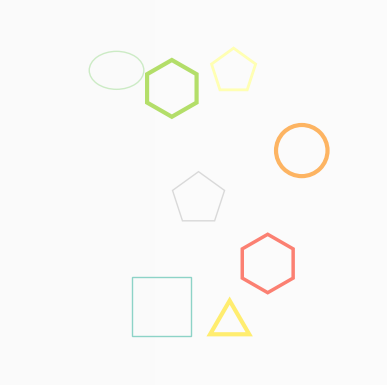[{"shape": "square", "thickness": 1, "radius": 0.38, "center": [0.416, 0.204]}, {"shape": "pentagon", "thickness": 2, "radius": 0.3, "center": [0.603, 0.815]}, {"shape": "hexagon", "thickness": 2.5, "radius": 0.38, "center": [0.691, 0.316]}, {"shape": "circle", "thickness": 3, "radius": 0.33, "center": [0.779, 0.609]}, {"shape": "hexagon", "thickness": 3, "radius": 0.37, "center": [0.443, 0.77]}, {"shape": "pentagon", "thickness": 1, "radius": 0.35, "center": [0.512, 0.484]}, {"shape": "oval", "thickness": 1, "radius": 0.35, "center": [0.301, 0.817]}, {"shape": "triangle", "thickness": 3, "radius": 0.29, "center": [0.593, 0.161]}]